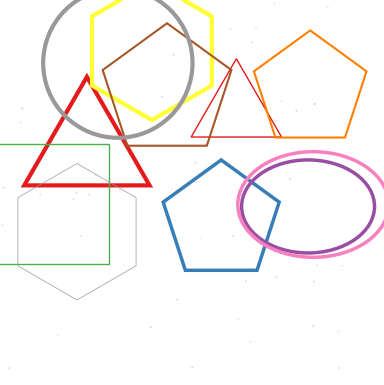[{"shape": "triangle", "thickness": 3, "radius": 0.94, "center": [0.226, 0.612]}, {"shape": "triangle", "thickness": 1, "radius": 0.68, "center": [0.614, 0.712]}, {"shape": "pentagon", "thickness": 2.5, "radius": 0.79, "center": [0.575, 0.426]}, {"shape": "square", "thickness": 1, "radius": 0.77, "center": [0.128, 0.47]}, {"shape": "oval", "thickness": 2.5, "radius": 0.86, "center": [0.8, 0.464]}, {"shape": "pentagon", "thickness": 1.5, "radius": 0.77, "center": [0.806, 0.767]}, {"shape": "hexagon", "thickness": 3, "radius": 0.9, "center": [0.395, 0.868]}, {"shape": "pentagon", "thickness": 1.5, "radius": 0.88, "center": [0.434, 0.764]}, {"shape": "oval", "thickness": 2.5, "radius": 0.98, "center": [0.814, 0.469]}, {"shape": "circle", "thickness": 3, "radius": 0.97, "center": [0.306, 0.836]}, {"shape": "hexagon", "thickness": 0.5, "radius": 0.89, "center": [0.2, 0.398]}]